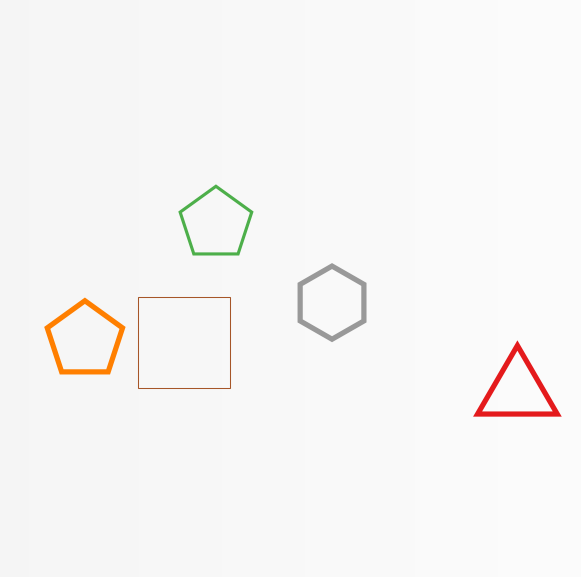[{"shape": "triangle", "thickness": 2.5, "radius": 0.4, "center": [0.89, 0.322]}, {"shape": "pentagon", "thickness": 1.5, "radius": 0.32, "center": [0.372, 0.612]}, {"shape": "pentagon", "thickness": 2.5, "radius": 0.34, "center": [0.146, 0.41]}, {"shape": "square", "thickness": 0.5, "radius": 0.4, "center": [0.317, 0.406]}, {"shape": "hexagon", "thickness": 2.5, "radius": 0.32, "center": [0.571, 0.475]}]